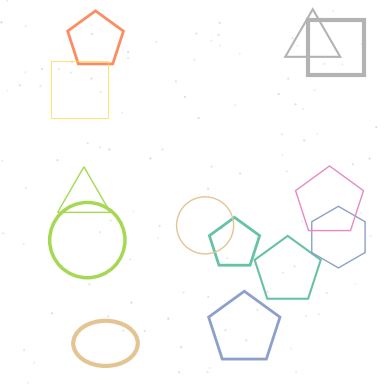[{"shape": "pentagon", "thickness": 1.5, "radius": 0.45, "center": [0.747, 0.297]}, {"shape": "pentagon", "thickness": 2, "radius": 0.34, "center": [0.609, 0.367]}, {"shape": "pentagon", "thickness": 2, "radius": 0.38, "center": [0.248, 0.896]}, {"shape": "hexagon", "thickness": 1, "radius": 0.4, "center": [0.879, 0.384]}, {"shape": "pentagon", "thickness": 2, "radius": 0.49, "center": [0.635, 0.146]}, {"shape": "pentagon", "thickness": 1, "radius": 0.46, "center": [0.856, 0.476]}, {"shape": "triangle", "thickness": 1, "radius": 0.39, "center": [0.218, 0.488]}, {"shape": "circle", "thickness": 2.5, "radius": 0.49, "center": [0.227, 0.376]}, {"shape": "square", "thickness": 0.5, "radius": 0.37, "center": [0.206, 0.768]}, {"shape": "oval", "thickness": 3, "radius": 0.42, "center": [0.274, 0.108]}, {"shape": "circle", "thickness": 1, "radius": 0.37, "center": [0.533, 0.415]}, {"shape": "square", "thickness": 3, "radius": 0.36, "center": [0.873, 0.877]}, {"shape": "triangle", "thickness": 1.5, "radius": 0.41, "center": [0.812, 0.894]}]